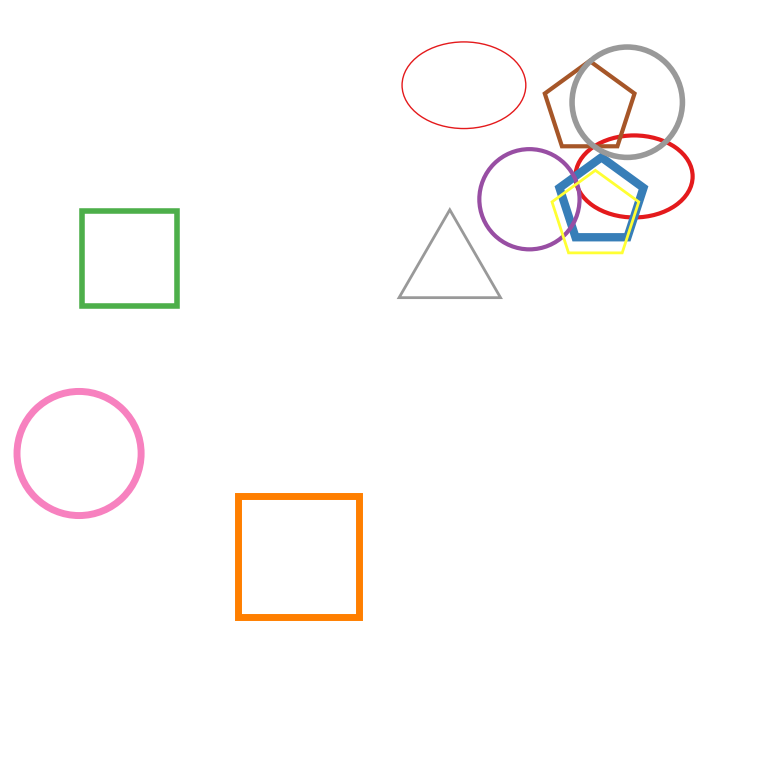[{"shape": "oval", "thickness": 0.5, "radius": 0.4, "center": [0.603, 0.889]}, {"shape": "oval", "thickness": 1.5, "radius": 0.38, "center": [0.823, 0.771]}, {"shape": "pentagon", "thickness": 3, "radius": 0.29, "center": [0.781, 0.738]}, {"shape": "square", "thickness": 2, "radius": 0.31, "center": [0.168, 0.665]}, {"shape": "circle", "thickness": 1.5, "radius": 0.33, "center": [0.688, 0.741]}, {"shape": "square", "thickness": 2.5, "radius": 0.39, "center": [0.388, 0.277]}, {"shape": "pentagon", "thickness": 1, "radius": 0.3, "center": [0.773, 0.72]}, {"shape": "pentagon", "thickness": 1.5, "radius": 0.31, "center": [0.766, 0.86]}, {"shape": "circle", "thickness": 2.5, "radius": 0.4, "center": [0.103, 0.411]}, {"shape": "triangle", "thickness": 1, "radius": 0.38, "center": [0.584, 0.651]}, {"shape": "circle", "thickness": 2, "radius": 0.36, "center": [0.815, 0.867]}]